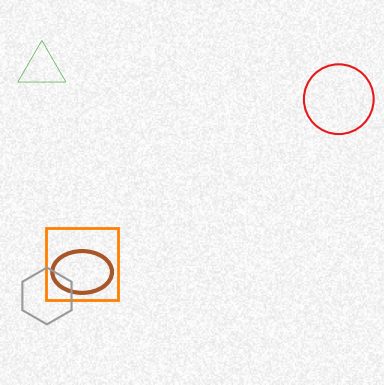[{"shape": "circle", "thickness": 1.5, "radius": 0.45, "center": [0.88, 0.742]}, {"shape": "triangle", "thickness": 0.5, "radius": 0.36, "center": [0.109, 0.823]}, {"shape": "square", "thickness": 2, "radius": 0.47, "center": [0.213, 0.314]}, {"shape": "oval", "thickness": 3, "radius": 0.39, "center": [0.213, 0.294]}, {"shape": "hexagon", "thickness": 1.5, "radius": 0.37, "center": [0.122, 0.231]}]